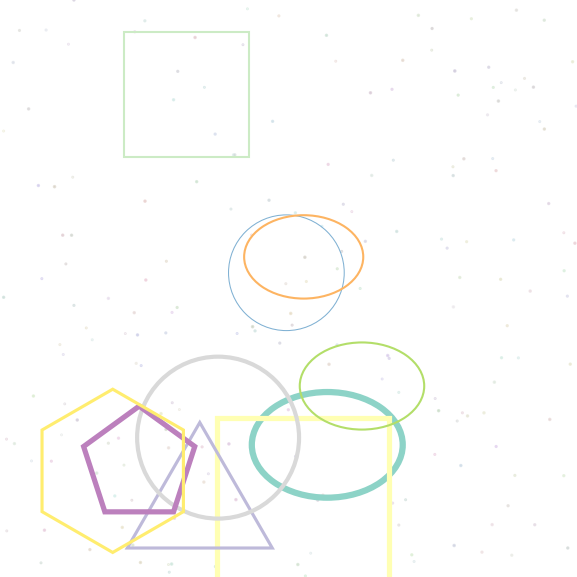[{"shape": "oval", "thickness": 3, "radius": 0.65, "center": [0.567, 0.229]}, {"shape": "square", "thickness": 2.5, "radius": 0.75, "center": [0.525, 0.126]}, {"shape": "triangle", "thickness": 1.5, "radius": 0.72, "center": [0.346, 0.123]}, {"shape": "circle", "thickness": 0.5, "radius": 0.5, "center": [0.496, 0.527]}, {"shape": "oval", "thickness": 1, "radius": 0.52, "center": [0.526, 0.554]}, {"shape": "oval", "thickness": 1, "radius": 0.54, "center": [0.627, 0.331]}, {"shape": "circle", "thickness": 2, "radius": 0.7, "center": [0.378, 0.241]}, {"shape": "pentagon", "thickness": 2.5, "radius": 0.51, "center": [0.241, 0.195]}, {"shape": "square", "thickness": 1, "radius": 0.54, "center": [0.323, 0.835]}, {"shape": "hexagon", "thickness": 1.5, "radius": 0.71, "center": [0.195, 0.184]}]